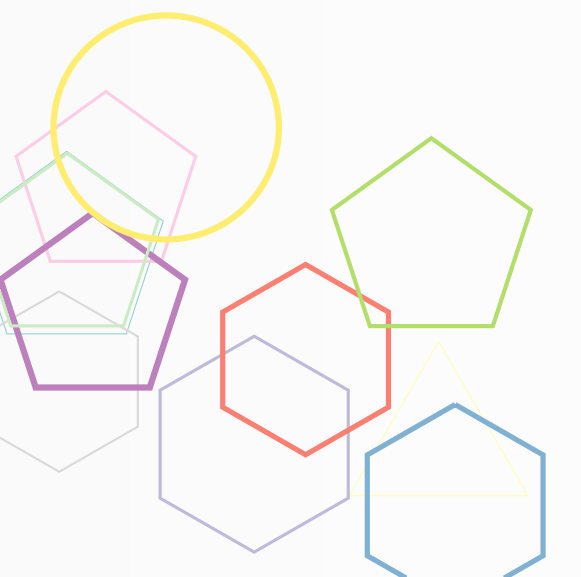[{"shape": "pentagon", "thickness": 0.5, "radius": 0.87, "center": [0.115, 0.562]}, {"shape": "triangle", "thickness": 0.5, "radius": 0.89, "center": [0.755, 0.23]}, {"shape": "hexagon", "thickness": 1.5, "radius": 0.93, "center": [0.437, 0.23]}, {"shape": "hexagon", "thickness": 2.5, "radius": 0.82, "center": [0.526, 0.376]}, {"shape": "hexagon", "thickness": 2.5, "radius": 0.87, "center": [0.783, 0.124]}, {"shape": "pentagon", "thickness": 2, "radius": 0.9, "center": [0.742, 0.58]}, {"shape": "pentagon", "thickness": 1.5, "radius": 0.81, "center": [0.182, 0.678]}, {"shape": "hexagon", "thickness": 1, "radius": 0.78, "center": [0.102, 0.338]}, {"shape": "pentagon", "thickness": 3, "radius": 0.83, "center": [0.16, 0.463]}, {"shape": "pentagon", "thickness": 1.5, "radius": 0.83, "center": [0.116, 0.568]}, {"shape": "circle", "thickness": 3, "radius": 0.97, "center": [0.286, 0.778]}]